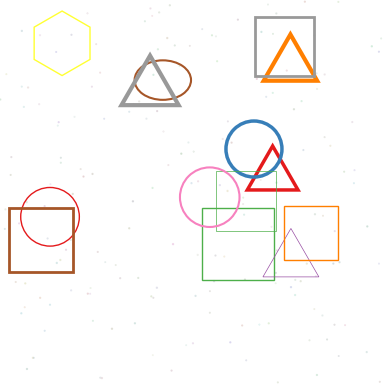[{"shape": "circle", "thickness": 1, "radius": 0.38, "center": [0.13, 0.437]}, {"shape": "triangle", "thickness": 2.5, "radius": 0.38, "center": [0.708, 0.545]}, {"shape": "circle", "thickness": 2.5, "radius": 0.36, "center": [0.66, 0.613]}, {"shape": "square", "thickness": 0.5, "radius": 0.39, "center": [0.639, 0.478]}, {"shape": "square", "thickness": 1, "radius": 0.47, "center": [0.618, 0.367]}, {"shape": "triangle", "thickness": 0.5, "radius": 0.42, "center": [0.756, 0.323]}, {"shape": "triangle", "thickness": 3, "radius": 0.4, "center": [0.754, 0.83]}, {"shape": "square", "thickness": 1, "radius": 0.35, "center": [0.808, 0.394]}, {"shape": "hexagon", "thickness": 1, "radius": 0.42, "center": [0.161, 0.888]}, {"shape": "oval", "thickness": 1.5, "radius": 0.37, "center": [0.423, 0.792]}, {"shape": "square", "thickness": 2, "radius": 0.42, "center": [0.106, 0.377]}, {"shape": "circle", "thickness": 1.5, "radius": 0.39, "center": [0.545, 0.488]}, {"shape": "square", "thickness": 2, "radius": 0.38, "center": [0.739, 0.879]}, {"shape": "triangle", "thickness": 3, "radius": 0.43, "center": [0.39, 0.77]}]